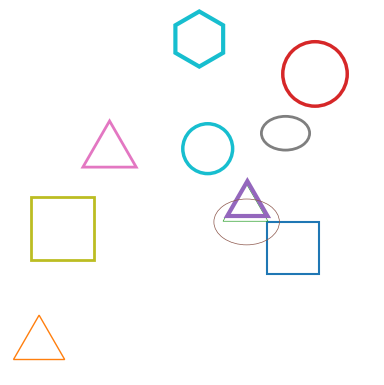[{"shape": "square", "thickness": 1.5, "radius": 0.34, "center": [0.76, 0.356]}, {"shape": "triangle", "thickness": 1, "radius": 0.38, "center": [0.102, 0.105]}, {"shape": "triangle", "thickness": 0.5, "radius": 0.34, "center": [0.638, 0.459]}, {"shape": "circle", "thickness": 2.5, "radius": 0.42, "center": [0.818, 0.808]}, {"shape": "triangle", "thickness": 3, "radius": 0.3, "center": [0.643, 0.469]}, {"shape": "oval", "thickness": 0.5, "radius": 0.43, "center": [0.641, 0.424]}, {"shape": "triangle", "thickness": 2, "radius": 0.4, "center": [0.285, 0.606]}, {"shape": "oval", "thickness": 2, "radius": 0.31, "center": [0.742, 0.654]}, {"shape": "square", "thickness": 2, "radius": 0.41, "center": [0.162, 0.406]}, {"shape": "hexagon", "thickness": 3, "radius": 0.36, "center": [0.518, 0.899]}, {"shape": "circle", "thickness": 2.5, "radius": 0.32, "center": [0.54, 0.614]}]